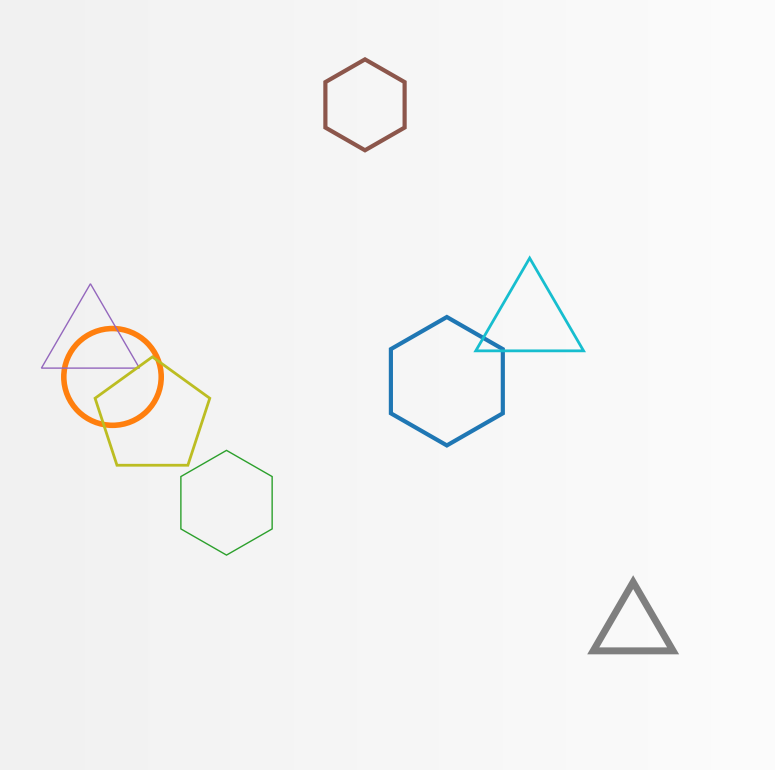[{"shape": "hexagon", "thickness": 1.5, "radius": 0.42, "center": [0.577, 0.505]}, {"shape": "circle", "thickness": 2, "radius": 0.31, "center": [0.145, 0.51]}, {"shape": "hexagon", "thickness": 0.5, "radius": 0.34, "center": [0.292, 0.347]}, {"shape": "triangle", "thickness": 0.5, "radius": 0.37, "center": [0.117, 0.558]}, {"shape": "hexagon", "thickness": 1.5, "radius": 0.3, "center": [0.471, 0.864]}, {"shape": "triangle", "thickness": 2.5, "radius": 0.3, "center": [0.817, 0.184]}, {"shape": "pentagon", "thickness": 1, "radius": 0.39, "center": [0.197, 0.459]}, {"shape": "triangle", "thickness": 1, "radius": 0.4, "center": [0.683, 0.585]}]